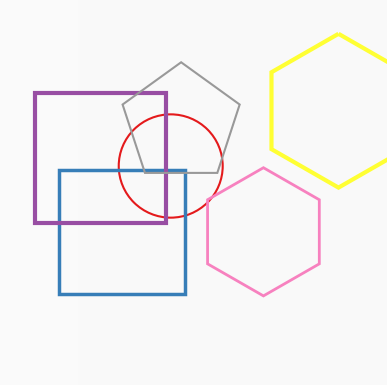[{"shape": "circle", "thickness": 1.5, "radius": 0.67, "center": [0.441, 0.569]}, {"shape": "square", "thickness": 2.5, "radius": 0.81, "center": [0.315, 0.397]}, {"shape": "square", "thickness": 3, "radius": 0.85, "center": [0.259, 0.59]}, {"shape": "hexagon", "thickness": 3, "radius": 1.0, "center": [0.874, 0.712]}, {"shape": "hexagon", "thickness": 2, "radius": 0.83, "center": [0.68, 0.398]}, {"shape": "pentagon", "thickness": 1.5, "radius": 0.79, "center": [0.467, 0.679]}]